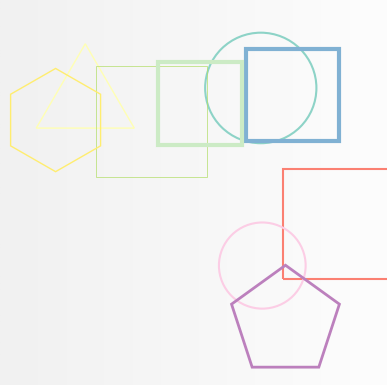[{"shape": "circle", "thickness": 1.5, "radius": 0.72, "center": [0.673, 0.772]}, {"shape": "triangle", "thickness": 1, "radius": 0.73, "center": [0.22, 0.74]}, {"shape": "square", "thickness": 1.5, "radius": 0.72, "center": [0.874, 0.418]}, {"shape": "square", "thickness": 3, "radius": 0.6, "center": [0.755, 0.753]}, {"shape": "square", "thickness": 0.5, "radius": 0.72, "center": [0.39, 0.684]}, {"shape": "circle", "thickness": 1.5, "radius": 0.56, "center": [0.677, 0.31]}, {"shape": "pentagon", "thickness": 2, "radius": 0.73, "center": [0.737, 0.165]}, {"shape": "square", "thickness": 3, "radius": 0.54, "center": [0.516, 0.731]}, {"shape": "hexagon", "thickness": 1, "radius": 0.67, "center": [0.143, 0.688]}]